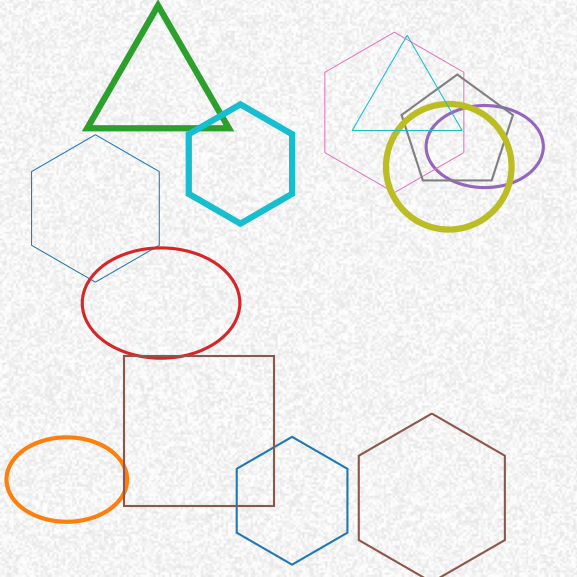[{"shape": "hexagon", "thickness": 0.5, "radius": 0.64, "center": [0.165, 0.638]}, {"shape": "hexagon", "thickness": 1, "radius": 0.55, "center": [0.506, 0.132]}, {"shape": "oval", "thickness": 2, "radius": 0.52, "center": [0.116, 0.169]}, {"shape": "triangle", "thickness": 3, "radius": 0.71, "center": [0.274, 0.848]}, {"shape": "oval", "thickness": 1.5, "radius": 0.68, "center": [0.279, 0.474]}, {"shape": "oval", "thickness": 1.5, "radius": 0.51, "center": [0.839, 0.745]}, {"shape": "hexagon", "thickness": 1, "radius": 0.73, "center": [0.748, 0.137]}, {"shape": "square", "thickness": 1, "radius": 0.65, "center": [0.344, 0.253]}, {"shape": "hexagon", "thickness": 0.5, "radius": 0.69, "center": [0.683, 0.804]}, {"shape": "pentagon", "thickness": 1, "radius": 0.51, "center": [0.792, 0.769]}, {"shape": "circle", "thickness": 3, "radius": 0.54, "center": [0.777, 0.71]}, {"shape": "hexagon", "thickness": 3, "radius": 0.52, "center": [0.416, 0.715]}, {"shape": "triangle", "thickness": 0.5, "radius": 0.55, "center": [0.705, 0.828]}]